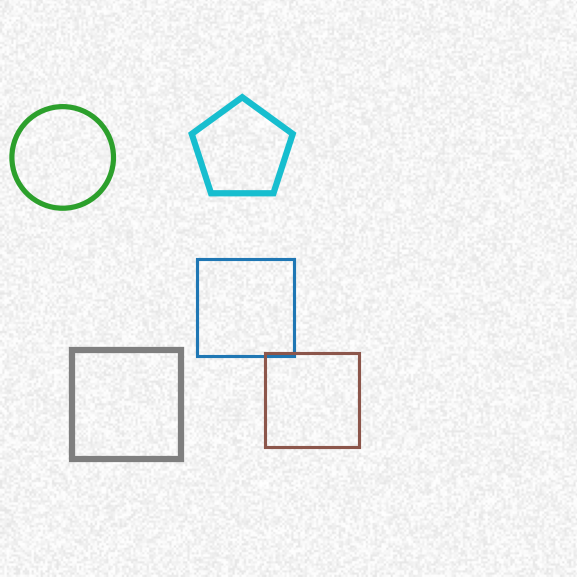[{"shape": "square", "thickness": 1.5, "radius": 0.42, "center": [0.425, 0.466]}, {"shape": "circle", "thickness": 2.5, "radius": 0.44, "center": [0.109, 0.727]}, {"shape": "square", "thickness": 1.5, "radius": 0.41, "center": [0.54, 0.307]}, {"shape": "square", "thickness": 3, "radius": 0.47, "center": [0.219, 0.299]}, {"shape": "pentagon", "thickness": 3, "radius": 0.46, "center": [0.419, 0.739]}]